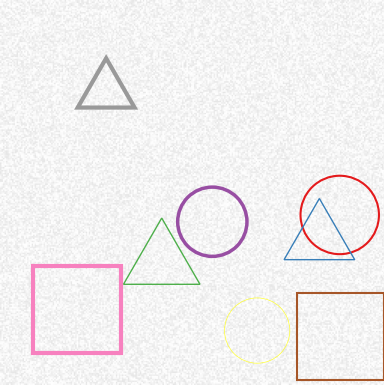[{"shape": "circle", "thickness": 1.5, "radius": 0.51, "center": [0.882, 0.442]}, {"shape": "triangle", "thickness": 1, "radius": 0.53, "center": [0.83, 0.378]}, {"shape": "triangle", "thickness": 1, "radius": 0.57, "center": [0.42, 0.319]}, {"shape": "circle", "thickness": 2.5, "radius": 0.45, "center": [0.551, 0.424]}, {"shape": "circle", "thickness": 0.5, "radius": 0.42, "center": [0.668, 0.141]}, {"shape": "square", "thickness": 1.5, "radius": 0.56, "center": [0.884, 0.126]}, {"shape": "square", "thickness": 3, "radius": 0.57, "center": [0.2, 0.196]}, {"shape": "triangle", "thickness": 3, "radius": 0.43, "center": [0.276, 0.763]}]